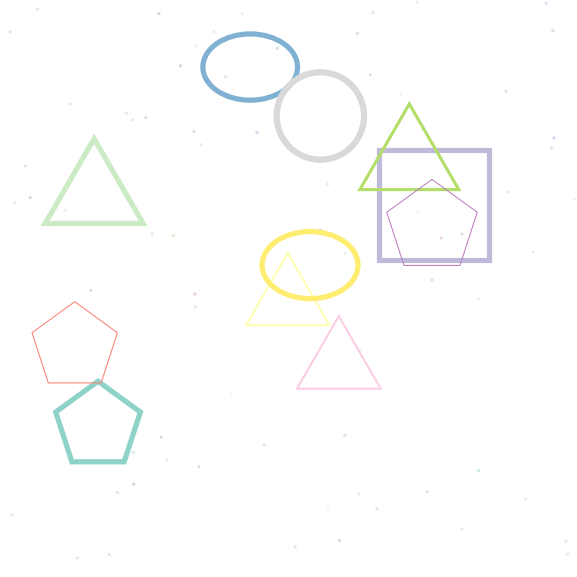[{"shape": "pentagon", "thickness": 2.5, "radius": 0.39, "center": [0.17, 0.262]}, {"shape": "triangle", "thickness": 1, "radius": 0.42, "center": [0.498, 0.478]}, {"shape": "square", "thickness": 2.5, "radius": 0.47, "center": [0.752, 0.645]}, {"shape": "pentagon", "thickness": 0.5, "radius": 0.39, "center": [0.129, 0.399]}, {"shape": "oval", "thickness": 2.5, "radius": 0.41, "center": [0.433, 0.883]}, {"shape": "triangle", "thickness": 1.5, "radius": 0.49, "center": [0.709, 0.72]}, {"shape": "triangle", "thickness": 1, "radius": 0.42, "center": [0.587, 0.368]}, {"shape": "circle", "thickness": 3, "radius": 0.38, "center": [0.555, 0.798]}, {"shape": "pentagon", "thickness": 0.5, "radius": 0.41, "center": [0.748, 0.606]}, {"shape": "triangle", "thickness": 2.5, "radius": 0.49, "center": [0.163, 0.661]}, {"shape": "oval", "thickness": 2.5, "radius": 0.42, "center": [0.537, 0.54]}]